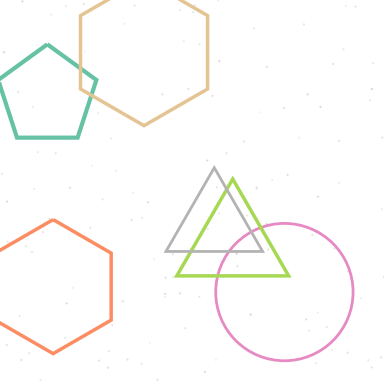[{"shape": "pentagon", "thickness": 3, "radius": 0.67, "center": [0.123, 0.751]}, {"shape": "hexagon", "thickness": 2.5, "radius": 0.87, "center": [0.138, 0.256]}, {"shape": "circle", "thickness": 2, "radius": 0.89, "center": [0.739, 0.241]}, {"shape": "triangle", "thickness": 2.5, "radius": 0.84, "center": [0.605, 0.367]}, {"shape": "hexagon", "thickness": 2.5, "radius": 0.95, "center": [0.374, 0.864]}, {"shape": "triangle", "thickness": 2, "radius": 0.72, "center": [0.557, 0.419]}]